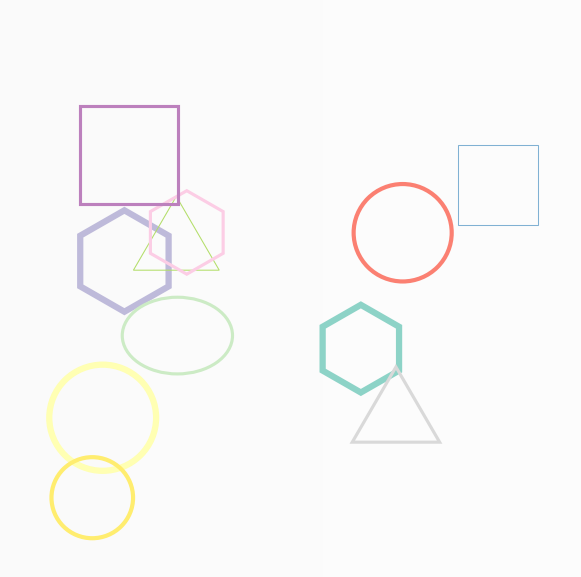[{"shape": "hexagon", "thickness": 3, "radius": 0.38, "center": [0.621, 0.395]}, {"shape": "circle", "thickness": 3, "radius": 0.46, "center": [0.177, 0.276]}, {"shape": "hexagon", "thickness": 3, "radius": 0.44, "center": [0.214, 0.547]}, {"shape": "circle", "thickness": 2, "radius": 0.42, "center": [0.693, 0.596]}, {"shape": "square", "thickness": 0.5, "radius": 0.35, "center": [0.857, 0.679]}, {"shape": "triangle", "thickness": 0.5, "radius": 0.43, "center": [0.303, 0.574]}, {"shape": "hexagon", "thickness": 1.5, "radius": 0.36, "center": [0.321, 0.597]}, {"shape": "triangle", "thickness": 1.5, "radius": 0.43, "center": [0.681, 0.277]}, {"shape": "square", "thickness": 1.5, "radius": 0.42, "center": [0.222, 0.731]}, {"shape": "oval", "thickness": 1.5, "radius": 0.47, "center": [0.305, 0.418]}, {"shape": "circle", "thickness": 2, "radius": 0.35, "center": [0.159, 0.137]}]